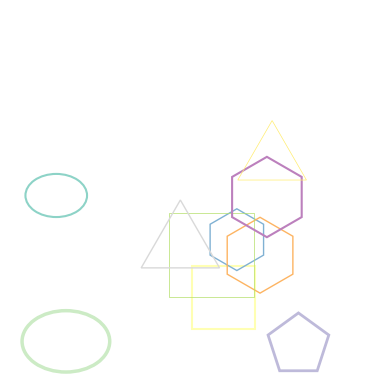[{"shape": "oval", "thickness": 1.5, "radius": 0.4, "center": [0.146, 0.492]}, {"shape": "square", "thickness": 1.5, "radius": 0.41, "center": [0.58, 0.228]}, {"shape": "pentagon", "thickness": 2, "radius": 0.41, "center": [0.775, 0.104]}, {"shape": "hexagon", "thickness": 1, "radius": 0.4, "center": [0.615, 0.377]}, {"shape": "hexagon", "thickness": 1, "radius": 0.49, "center": [0.675, 0.337]}, {"shape": "square", "thickness": 0.5, "radius": 0.55, "center": [0.549, 0.337]}, {"shape": "triangle", "thickness": 1, "radius": 0.59, "center": [0.468, 0.363]}, {"shape": "hexagon", "thickness": 1.5, "radius": 0.52, "center": [0.693, 0.488]}, {"shape": "oval", "thickness": 2.5, "radius": 0.57, "center": [0.171, 0.113]}, {"shape": "triangle", "thickness": 0.5, "radius": 0.51, "center": [0.707, 0.584]}]